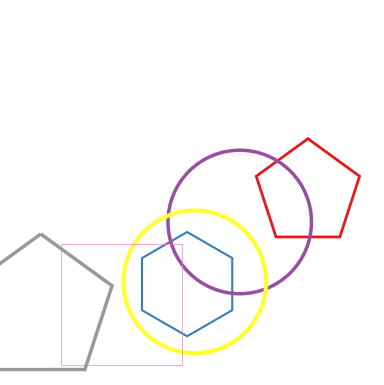[{"shape": "pentagon", "thickness": 2, "radius": 0.71, "center": [0.8, 0.499]}, {"shape": "hexagon", "thickness": 1.5, "radius": 0.68, "center": [0.486, 0.262]}, {"shape": "circle", "thickness": 2.5, "radius": 0.93, "center": [0.623, 0.423]}, {"shape": "circle", "thickness": 3, "radius": 0.93, "center": [0.506, 0.268]}, {"shape": "square", "thickness": 0.5, "radius": 0.79, "center": [0.316, 0.209]}, {"shape": "pentagon", "thickness": 2.5, "radius": 0.97, "center": [0.106, 0.198]}]